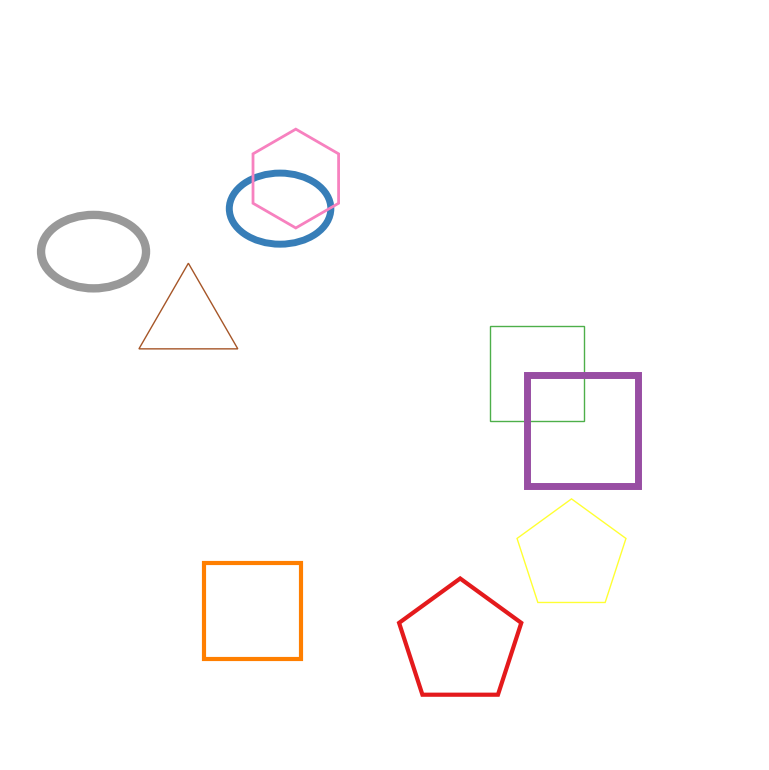[{"shape": "pentagon", "thickness": 1.5, "radius": 0.42, "center": [0.598, 0.165]}, {"shape": "oval", "thickness": 2.5, "radius": 0.33, "center": [0.364, 0.729]}, {"shape": "square", "thickness": 0.5, "radius": 0.31, "center": [0.697, 0.515]}, {"shape": "square", "thickness": 2.5, "radius": 0.36, "center": [0.757, 0.441]}, {"shape": "square", "thickness": 1.5, "radius": 0.31, "center": [0.328, 0.207]}, {"shape": "pentagon", "thickness": 0.5, "radius": 0.37, "center": [0.742, 0.278]}, {"shape": "triangle", "thickness": 0.5, "radius": 0.37, "center": [0.245, 0.584]}, {"shape": "hexagon", "thickness": 1, "radius": 0.32, "center": [0.384, 0.768]}, {"shape": "oval", "thickness": 3, "radius": 0.34, "center": [0.121, 0.673]}]